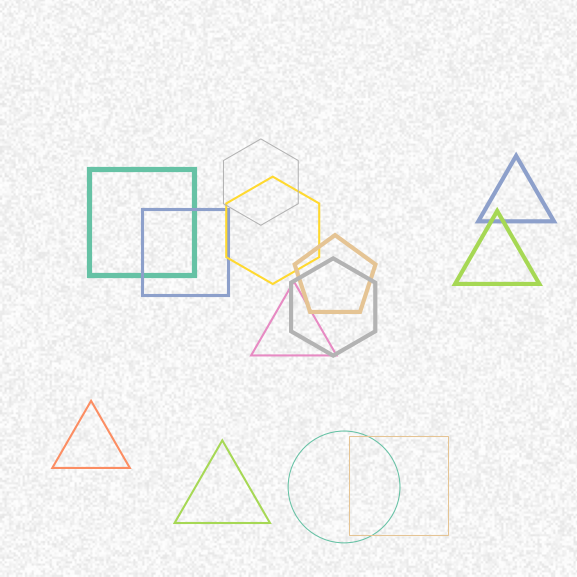[{"shape": "circle", "thickness": 0.5, "radius": 0.48, "center": [0.596, 0.156]}, {"shape": "square", "thickness": 2.5, "radius": 0.46, "center": [0.245, 0.615]}, {"shape": "triangle", "thickness": 1, "radius": 0.39, "center": [0.158, 0.228]}, {"shape": "square", "thickness": 1.5, "radius": 0.37, "center": [0.321, 0.563]}, {"shape": "triangle", "thickness": 2, "radius": 0.38, "center": [0.894, 0.654]}, {"shape": "triangle", "thickness": 1, "radius": 0.43, "center": [0.509, 0.426]}, {"shape": "triangle", "thickness": 1, "radius": 0.48, "center": [0.385, 0.141]}, {"shape": "triangle", "thickness": 2, "radius": 0.42, "center": [0.861, 0.55]}, {"shape": "hexagon", "thickness": 1, "radius": 0.46, "center": [0.472, 0.6]}, {"shape": "square", "thickness": 0.5, "radius": 0.43, "center": [0.69, 0.159]}, {"shape": "pentagon", "thickness": 2, "radius": 0.37, "center": [0.58, 0.519]}, {"shape": "hexagon", "thickness": 0.5, "radius": 0.37, "center": [0.452, 0.684]}, {"shape": "hexagon", "thickness": 2, "radius": 0.42, "center": [0.577, 0.468]}]